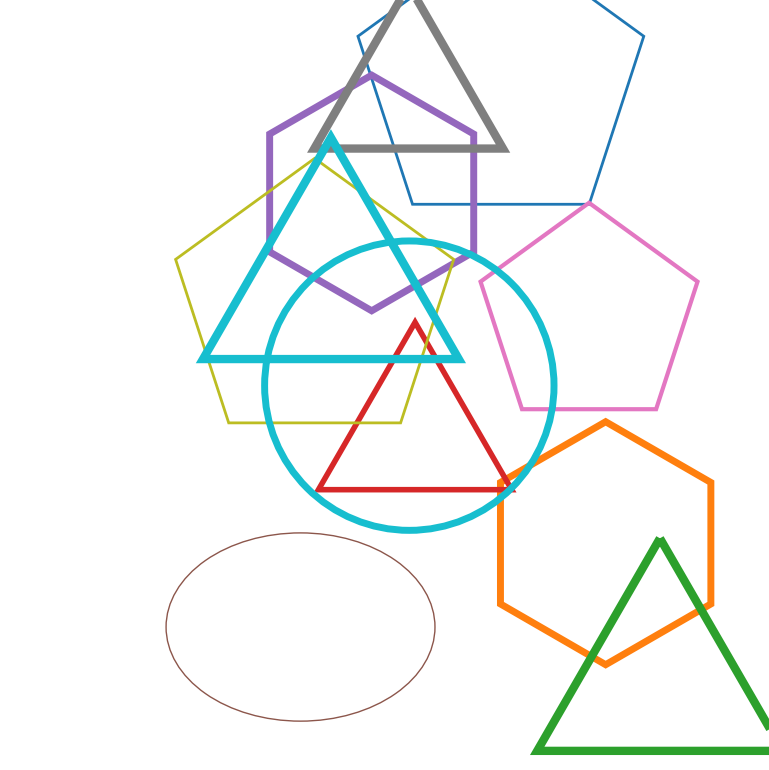[{"shape": "pentagon", "thickness": 1, "radius": 0.98, "center": [0.65, 0.893]}, {"shape": "hexagon", "thickness": 2.5, "radius": 0.79, "center": [0.787, 0.295]}, {"shape": "triangle", "thickness": 3, "radius": 0.92, "center": [0.857, 0.117]}, {"shape": "triangle", "thickness": 2, "radius": 0.72, "center": [0.539, 0.436]}, {"shape": "hexagon", "thickness": 2.5, "radius": 0.77, "center": [0.483, 0.749]}, {"shape": "oval", "thickness": 0.5, "radius": 0.87, "center": [0.39, 0.186]}, {"shape": "pentagon", "thickness": 1.5, "radius": 0.74, "center": [0.765, 0.588]}, {"shape": "triangle", "thickness": 3, "radius": 0.71, "center": [0.531, 0.878]}, {"shape": "pentagon", "thickness": 1, "radius": 0.95, "center": [0.409, 0.604]}, {"shape": "triangle", "thickness": 3, "radius": 0.96, "center": [0.43, 0.63]}, {"shape": "circle", "thickness": 2.5, "radius": 0.94, "center": [0.532, 0.499]}]